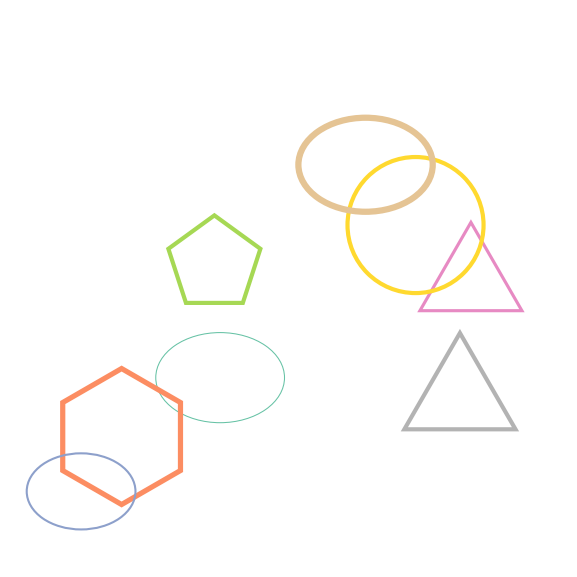[{"shape": "oval", "thickness": 0.5, "radius": 0.56, "center": [0.381, 0.345]}, {"shape": "hexagon", "thickness": 2.5, "radius": 0.59, "center": [0.211, 0.243]}, {"shape": "oval", "thickness": 1, "radius": 0.47, "center": [0.14, 0.148]}, {"shape": "triangle", "thickness": 1.5, "radius": 0.51, "center": [0.815, 0.512]}, {"shape": "pentagon", "thickness": 2, "radius": 0.42, "center": [0.371, 0.542]}, {"shape": "circle", "thickness": 2, "radius": 0.59, "center": [0.72, 0.609]}, {"shape": "oval", "thickness": 3, "radius": 0.58, "center": [0.633, 0.714]}, {"shape": "triangle", "thickness": 2, "radius": 0.56, "center": [0.796, 0.311]}]